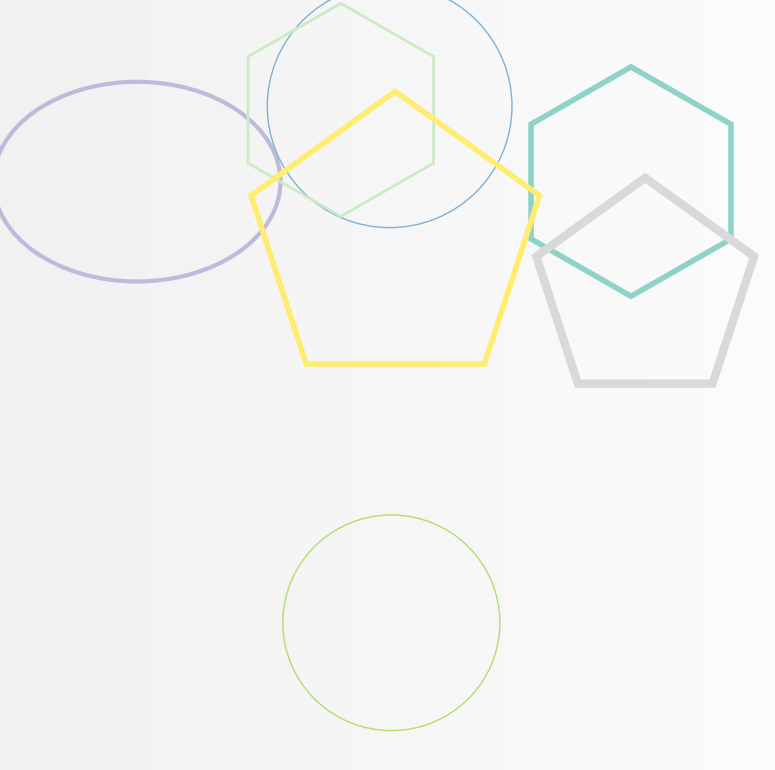[{"shape": "hexagon", "thickness": 2, "radius": 0.74, "center": [0.814, 0.764]}, {"shape": "oval", "thickness": 1.5, "radius": 0.93, "center": [0.177, 0.764]}, {"shape": "circle", "thickness": 0.5, "radius": 0.79, "center": [0.503, 0.862]}, {"shape": "circle", "thickness": 0.5, "radius": 0.7, "center": [0.505, 0.191]}, {"shape": "pentagon", "thickness": 3, "radius": 0.74, "center": [0.833, 0.621]}, {"shape": "hexagon", "thickness": 1, "radius": 0.69, "center": [0.44, 0.857]}, {"shape": "pentagon", "thickness": 2, "radius": 0.98, "center": [0.51, 0.686]}]